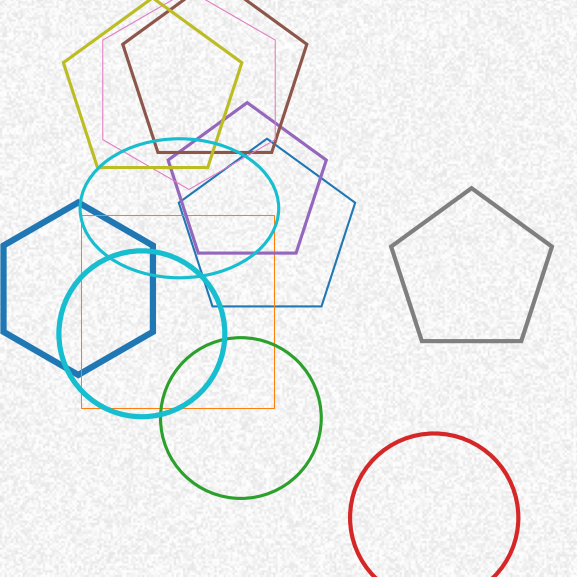[{"shape": "pentagon", "thickness": 1, "radius": 0.8, "center": [0.462, 0.598]}, {"shape": "hexagon", "thickness": 3, "radius": 0.75, "center": [0.135, 0.499]}, {"shape": "square", "thickness": 0.5, "radius": 0.83, "center": [0.308, 0.46]}, {"shape": "circle", "thickness": 1.5, "radius": 0.7, "center": [0.417, 0.275]}, {"shape": "circle", "thickness": 2, "radius": 0.73, "center": [0.752, 0.103]}, {"shape": "pentagon", "thickness": 1.5, "radius": 0.72, "center": [0.428, 0.677]}, {"shape": "pentagon", "thickness": 1.5, "radius": 0.84, "center": [0.372, 0.871]}, {"shape": "hexagon", "thickness": 0.5, "radius": 0.86, "center": [0.327, 0.843]}, {"shape": "pentagon", "thickness": 2, "radius": 0.73, "center": [0.817, 0.527]}, {"shape": "pentagon", "thickness": 1.5, "radius": 0.81, "center": [0.264, 0.84]}, {"shape": "oval", "thickness": 1.5, "radius": 0.86, "center": [0.311, 0.638]}, {"shape": "circle", "thickness": 2.5, "radius": 0.72, "center": [0.246, 0.421]}]